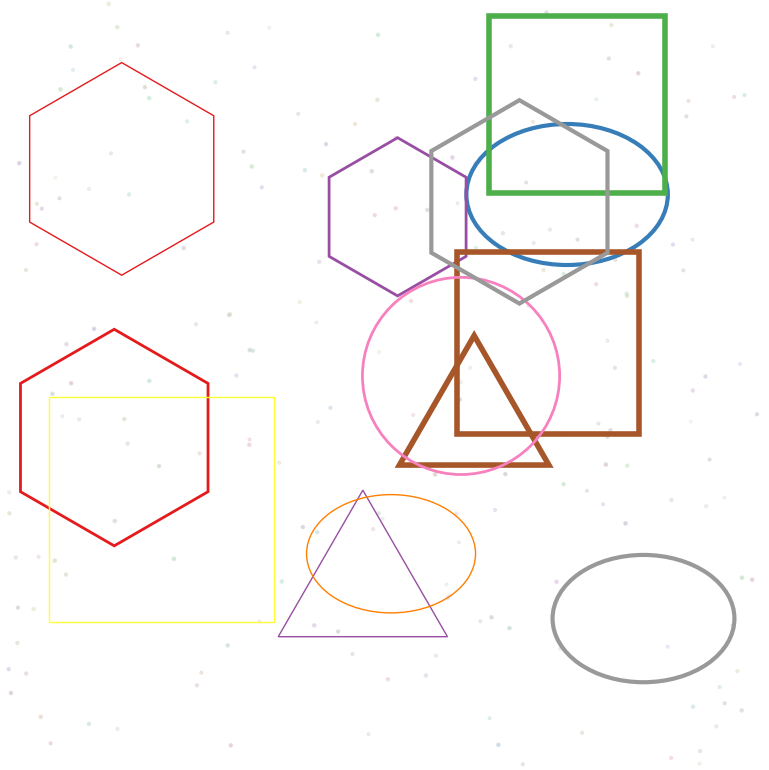[{"shape": "hexagon", "thickness": 0.5, "radius": 0.69, "center": [0.158, 0.781]}, {"shape": "hexagon", "thickness": 1, "radius": 0.7, "center": [0.148, 0.432]}, {"shape": "oval", "thickness": 1.5, "radius": 0.65, "center": [0.736, 0.747]}, {"shape": "square", "thickness": 2, "radius": 0.57, "center": [0.749, 0.865]}, {"shape": "triangle", "thickness": 0.5, "radius": 0.63, "center": [0.471, 0.237]}, {"shape": "hexagon", "thickness": 1, "radius": 0.51, "center": [0.516, 0.718]}, {"shape": "oval", "thickness": 0.5, "radius": 0.55, "center": [0.508, 0.281]}, {"shape": "square", "thickness": 0.5, "radius": 0.73, "center": [0.21, 0.338]}, {"shape": "square", "thickness": 2, "radius": 0.59, "center": [0.712, 0.555]}, {"shape": "triangle", "thickness": 2, "radius": 0.56, "center": [0.616, 0.452]}, {"shape": "circle", "thickness": 1, "radius": 0.64, "center": [0.599, 0.512]}, {"shape": "hexagon", "thickness": 1.5, "radius": 0.66, "center": [0.675, 0.738]}, {"shape": "oval", "thickness": 1.5, "radius": 0.59, "center": [0.836, 0.197]}]